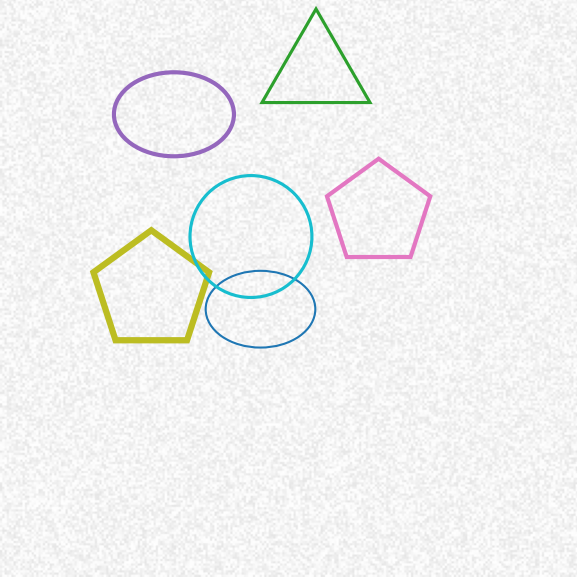[{"shape": "oval", "thickness": 1, "radius": 0.47, "center": [0.451, 0.464]}, {"shape": "triangle", "thickness": 1.5, "radius": 0.54, "center": [0.547, 0.876]}, {"shape": "oval", "thickness": 2, "radius": 0.52, "center": [0.301, 0.801]}, {"shape": "pentagon", "thickness": 2, "radius": 0.47, "center": [0.656, 0.63]}, {"shape": "pentagon", "thickness": 3, "radius": 0.53, "center": [0.262, 0.495]}, {"shape": "circle", "thickness": 1.5, "radius": 0.53, "center": [0.435, 0.59]}]